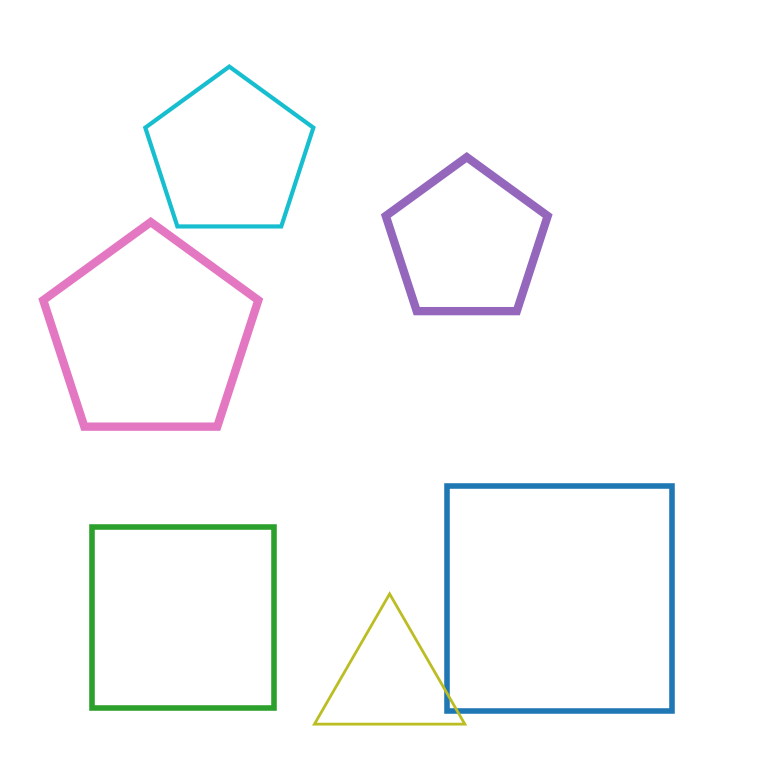[{"shape": "square", "thickness": 2, "radius": 0.73, "center": [0.727, 0.223]}, {"shape": "square", "thickness": 2, "radius": 0.59, "center": [0.238, 0.198]}, {"shape": "pentagon", "thickness": 3, "radius": 0.55, "center": [0.606, 0.685]}, {"shape": "pentagon", "thickness": 3, "radius": 0.73, "center": [0.196, 0.565]}, {"shape": "triangle", "thickness": 1, "radius": 0.56, "center": [0.506, 0.116]}, {"shape": "pentagon", "thickness": 1.5, "radius": 0.57, "center": [0.298, 0.799]}]